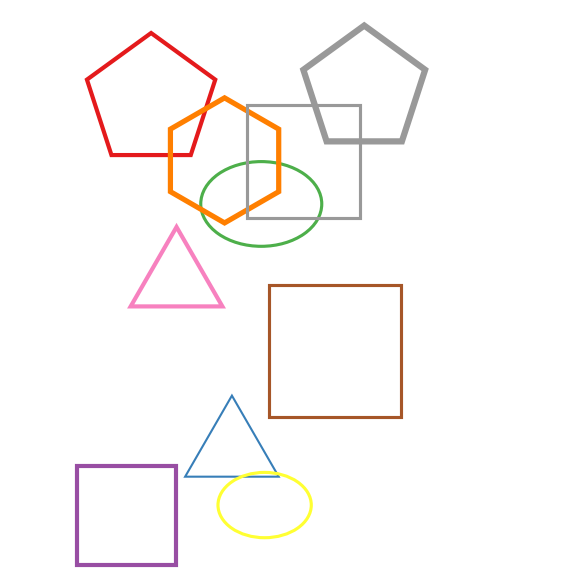[{"shape": "pentagon", "thickness": 2, "radius": 0.58, "center": [0.262, 0.825]}, {"shape": "triangle", "thickness": 1, "radius": 0.47, "center": [0.402, 0.22]}, {"shape": "oval", "thickness": 1.5, "radius": 0.52, "center": [0.452, 0.646]}, {"shape": "square", "thickness": 2, "radius": 0.43, "center": [0.219, 0.107]}, {"shape": "hexagon", "thickness": 2.5, "radius": 0.54, "center": [0.389, 0.721]}, {"shape": "oval", "thickness": 1.5, "radius": 0.4, "center": [0.458, 0.125]}, {"shape": "square", "thickness": 1.5, "radius": 0.57, "center": [0.581, 0.391]}, {"shape": "triangle", "thickness": 2, "radius": 0.46, "center": [0.306, 0.514]}, {"shape": "square", "thickness": 1.5, "radius": 0.49, "center": [0.526, 0.72]}, {"shape": "pentagon", "thickness": 3, "radius": 0.55, "center": [0.631, 0.844]}]